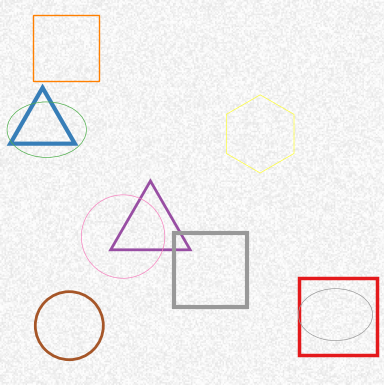[{"shape": "square", "thickness": 2.5, "radius": 0.5, "center": [0.878, 0.178]}, {"shape": "triangle", "thickness": 3, "radius": 0.48, "center": [0.111, 0.675]}, {"shape": "oval", "thickness": 0.5, "radius": 0.52, "center": [0.121, 0.663]}, {"shape": "triangle", "thickness": 2, "radius": 0.6, "center": [0.391, 0.411]}, {"shape": "square", "thickness": 1, "radius": 0.43, "center": [0.172, 0.875]}, {"shape": "hexagon", "thickness": 0.5, "radius": 0.51, "center": [0.676, 0.652]}, {"shape": "circle", "thickness": 2, "radius": 0.44, "center": [0.18, 0.154]}, {"shape": "circle", "thickness": 0.5, "radius": 0.54, "center": [0.32, 0.386]}, {"shape": "oval", "thickness": 0.5, "radius": 0.48, "center": [0.871, 0.183]}, {"shape": "square", "thickness": 3, "radius": 0.48, "center": [0.547, 0.298]}]